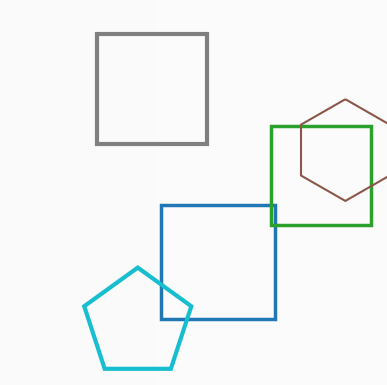[{"shape": "square", "thickness": 2.5, "radius": 0.74, "center": [0.562, 0.319]}, {"shape": "square", "thickness": 2.5, "radius": 0.64, "center": [0.829, 0.545]}, {"shape": "hexagon", "thickness": 1.5, "radius": 0.66, "center": [0.891, 0.61]}, {"shape": "square", "thickness": 3, "radius": 0.71, "center": [0.392, 0.769]}, {"shape": "pentagon", "thickness": 3, "radius": 0.73, "center": [0.356, 0.16]}]